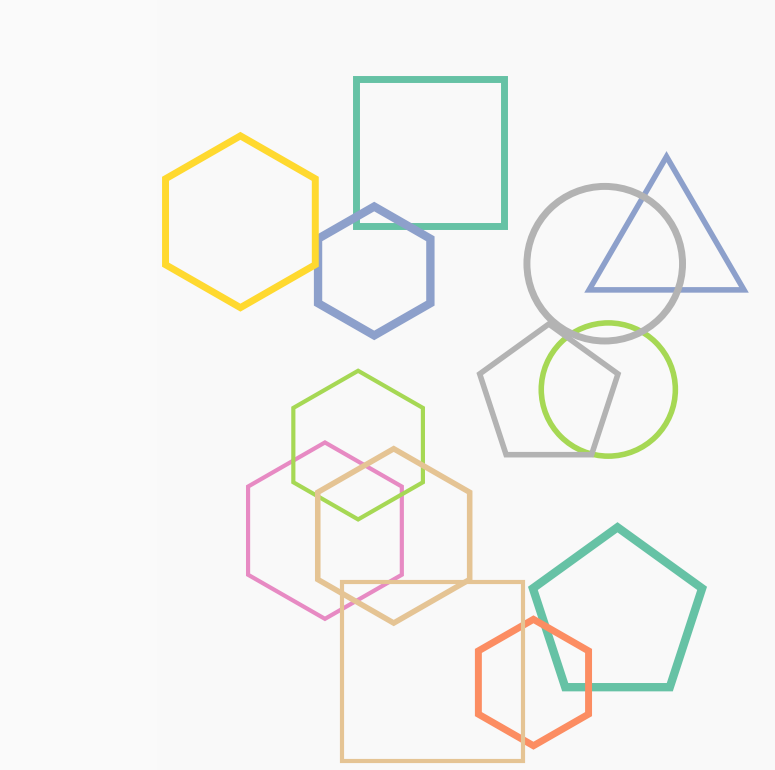[{"shape": "pentagon", "thickness": 3, "radius": 0.57, "center": [0.797, 0.2]}, {"shape": "square", "thickness": 2.5, "radius": 0.48, "center": [0.554, 0.802]}, {"shape": "hexagon", "thickness": 2.5, "radius": 0.41, "center": [0.688, 0.114]}, {"shape": "hexagon", "thickness": 3, "radius": 0.42, "center": [0.483, 0.648]}, {"shape": "triangle", "thickness": 2, "radius": 0.58, "center": [0.86, 0.681]}, {"shape": "hexagon", "thickness": 1.5, "radius": 0.57, "center": [0.419, 0.311]}, {"shape": "circle", "thickness": 2, "radius": 0.43, "center": [0.785, 0.494]}, {"shape": "hexagon", "thickness": 1.5, "radius": 0.48, "center": [0.462, 0.422]}, {"shape": "hexagon", "thickness": 2.5, "radius": 0.56, "center": [0.31, 0.712]}, {"shape": "hexagon", "thickness": 2, "radius": 0.57, "center": [0.508, 0.304]}, {"shape": "square", "thickness": 1.5, "radius": 0.58, "center": [0.558, 0.128]}, {"shape": "circle", "thickness": 2.5, "radius": 0.5, "center": [0.78, 0.658]}, {"shape": "pentagon", "thickness": 2, "radius": 0.47, "center": [0.708, 0.485]}]